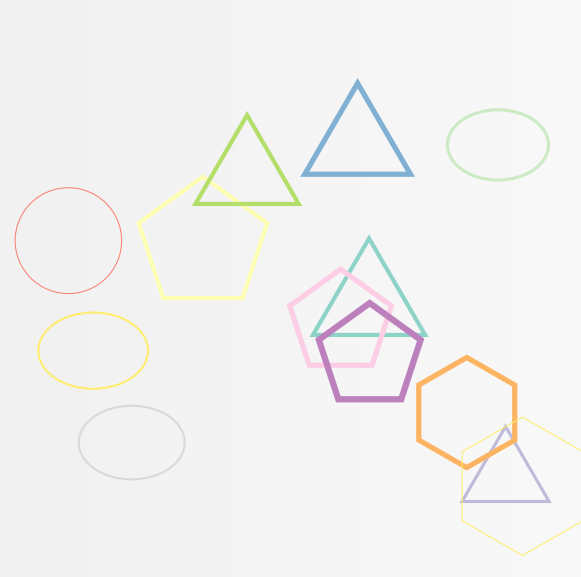[{"shape": "triangle", "thickness": 2, "radius": 0.56, "center": [0.635, 0.475]}, {"shape": "pentagon", "thickness": 2, "radius": 0.58, "center": [0.349, 0.577]}, {"shape": "triangle", "thickness": 1.5, "radius": 0.43, "center": [0.87, 0.174]}, {"shape": "circle", "thickness": 0.5, "radius": 0.46, "center": [0.118, 0.582]}, {"shape": "triangle", "thickness": 2.5, "radius": 0.53, "center": [0.615, 0.75]}, {"shape": "hexagon", "thickness": 2.5, "radius": 0.48, "center": [0.803, 0.285]}, {"shape": "triangle", "thickness": 2, "radius": 0.51, "center": [0.425, 0.697]}, {"shape": "pentagon", "thickness": 2.5, "radius": 0.46, "center": [0.586, 0.441]}, {"shape": "oval", "thickness": 1, "radius": 0.46, "center": [0.227, 0.233]}, {"shape": "pentagon", "thickness": 3, "radius": 0.46, "center": [0.636, 0.382]}, {"shape": "oval", "thickness": 1.5, "radius": 0.43, "center": [0.857, 0.748]}, {"shape": "oval", "thickness": 1, "radius": 0.47, "center": [0.16, 0.392]}, {"shape": "hexagon", "thickness": 0.5, "radius": 0.6, "center": [0.899, 0.157]}]